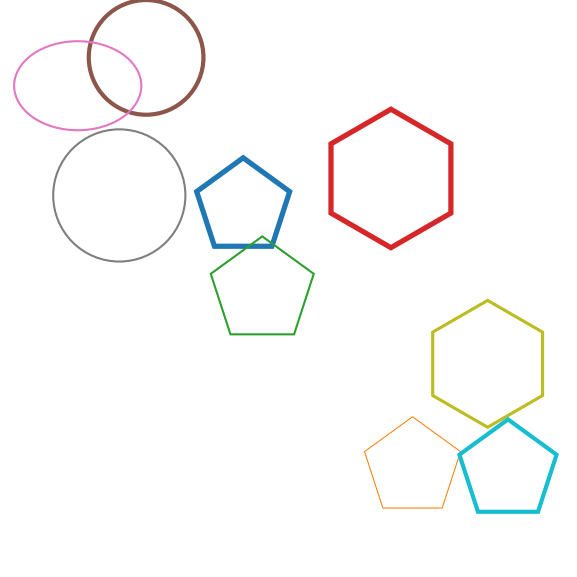[{"shape": "pentagon", "thickness": 2.5, "radius": 0.42, "center": [0.421, 0.641]}, {"shape": "pentagon", "thickness": 0.5, "radius": 0.44, "center": [0.714, 0.19]}, {"shape": "pentagon", "thickness": 1, "radius": 0.47, "center": [0.454, 0.496]}, {"shape": "hexagon", "thickness": 2.5, "radius": 0.6, "center": [0.677, 0.69]}, {"shape": "circle", "thickness": 2, "radius": 0.5, "center": [0.253, 0.9]}, {"shape": "oval", "thickness": 1, "radius": 0.55, "center": [0.135, 0.851]}, {"shape": "circle", "thickness": 1, "radius": 0.57, "center": [0.207, 0.661]}, {"shape": "hexagon", "thickness": 1.5, "radius": 0.55, "center": [0.844, 0.369]}, {"shape": "pentagon", "thickness": 2, "radius": 0.44, "center": [0.88, 0.184]}]